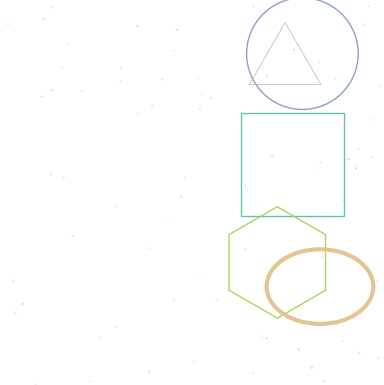[{"shape": "square", "thickness": 1, "radius": 0.67, "center": [0.759, 0.572]}, {"shape": "circle", "thickness": 1, "radius": 0.72, "center": [0.785, 0.861]}, {"shape": "hexagon", "thickness": 1, "radius": 0.72, "center": [0.72, 0.318]}, {"shape": "oval", "thickness": 3, "radius": 0.69, "center": [0.831, 0.256]}, {"shape": "triangle", "thickness": 0.5, "radius": 0.54, "center": [0.741, 0.834]}]